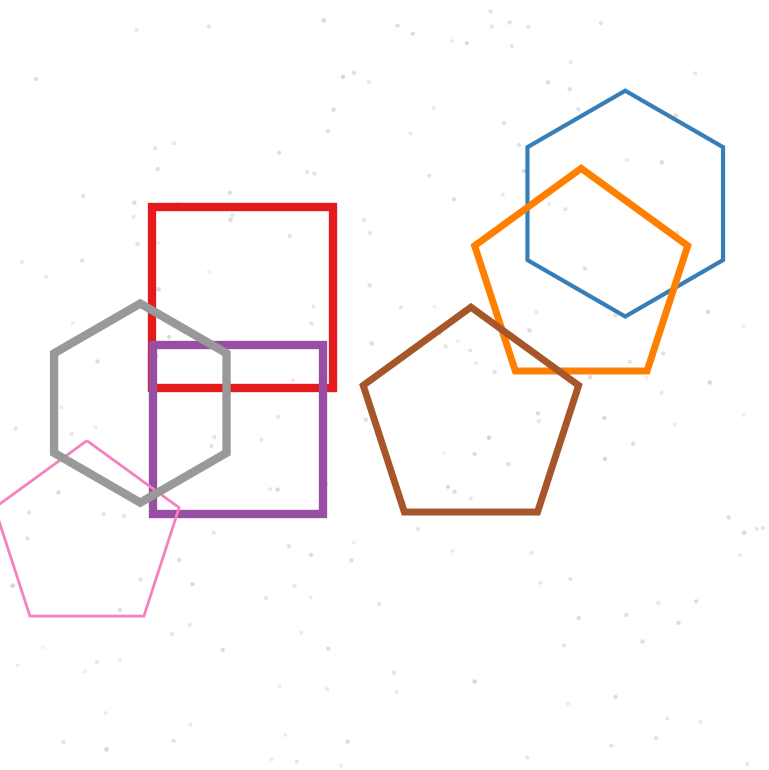[{"shape": "square", "thickness": 3, "radius": 0.59, "center": [0.315, 0.613]}, {"shape": "hexagon", "thickness": 1.5, "radius": 0.73, "center": [0.812, 0.736]}, {"shape": "square", "thickness": 3, "radius": 0.55, "center": [0.309, 0.443]}, {"shape": "pentagon", "thickness": 2.5, "radius": 0.73, "center": [0.755, 0.636]}, {"shape": "pentagon", "thickness": 2.5, "radius": 0.74, "center": [0.612, 0.454]}, {"shape": "pentagon", "thickness": 1, "radius": 0.63, "center": [0.113, 0.302]}, {"shape": "hexagon", "thickness": 3, "radius": 0.65, "center": [0.182, 0.477]}]